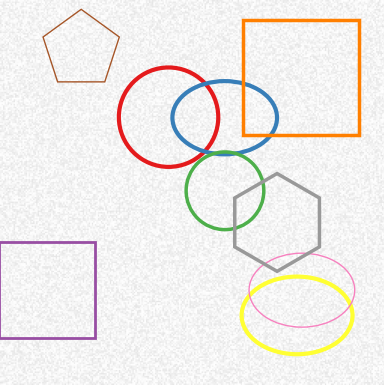[{"shape": "circle", "thickness": 3, "radius": 0.65, "center": [0.438, 0.696]}, {"shape": "oval", "thickness": 3, "radius": 0.68, "center": [0.584, 0.694]}, {"shape": "circle", "thickness": 2.5, "radius": 0.5, "center": [0.584, 0.504]}, {"shape": "square", "thickness": 2, "radius": 0.62, "center": [0.122, 0.247]}, {"shape": "square", "thickness": 2.5, "radius": 0.75, "center": [0.782, 0.798]}, {"shape": "oval", "thickness": 3, "radius": 0.72, "center": [0.772, 0.181]}, {"shape": "pentagon", "thickness": 1, "radius": 0.52, "center": [0.211, 0.872]}, {"shape": "oval", "thickness": 1, "radius": 0.69, "center": [0.784, 0.246]}, {"shape": "hexagon", "thickness": 2.5, "radius": 0.64, "center": [0.72, 0.422]}]